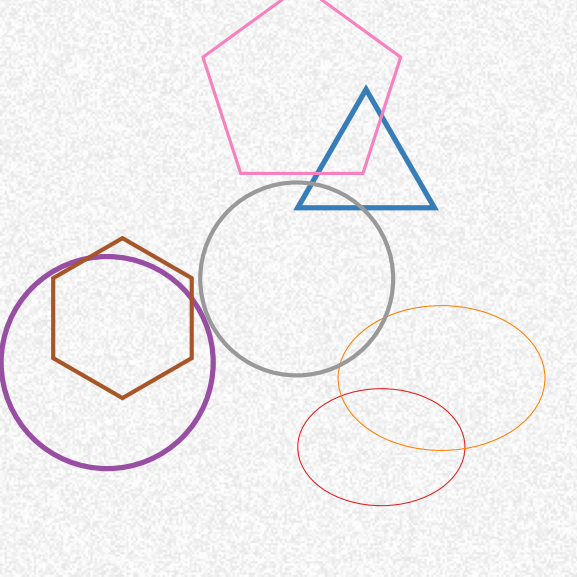[{"shape": "oval", "thickness": 0.5, "radius": 0.72, "center": [0.66, 0.225]}, {"shape": "triangle", "thickness": 2.5, "radius": 0.68, "center": [0.634, 0.708]}, {"shape": "circle", "thickness": 2.5, "radius": 0.92, "center": [0.186, 0.371]}, {"shape": "oval", "thickness": 0.5, "radius": 0.9, "center": [0.765, 0.345]}, {"shape": "hexagon", "thickness": 2, "radius": 0.69, "center": [0.212, 0.448]}, {"shape": "pentagon", "thickness": 1.5, "radius": 0.9, "center": [0.523, 0.844]}, {"shape": "circle", "thickness": 2, "radius": 0.84, "center": [0.514, 0.516]}]